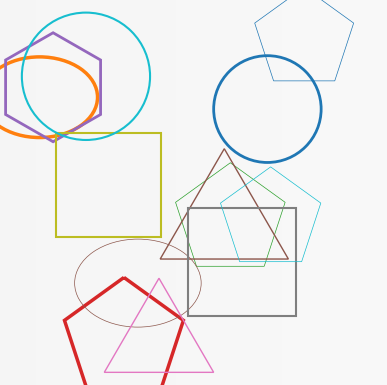[{"shape": "circle", "thickness": 2, "radius": 0.69, "center": [0.69, 0.717]}, {"shape": "pentagon", "thickness": 0.5, "radius": 0.67, "center": [0.785, 0.899]}, {"shape": "oval", "thickness": 2.5, "radius": 0.75, "center": [0.102, 0.748]}, {"shape": "pentagon", "thickness": 0.5, "radius": 0.74, "center": [0.594, 0.429]}, {"shape": "pentagon", "thickness": 2.5, "radius": 0.81, "center": [0.32, 0.118]}, {"shape": "hexagon", "thickness": 2, "radius": 0.71, "center": [0.137, 0.773]}, {"shape": "triangle", "thickness": 1, "radius": 0.96, "center": [0.579, 0.423]}, {"shape": "oval", "thickness": 0.5, "radius": 0.82, "center": [0.356, 0.265]}, {"shape": "triangle", "thickness": 1, "radius": 0.81, "center": [0.41, 0.114]}, {"shape": "square", "thickness": 1.5, "radius": 0.7, "center": [0.624, 0.319]}, {"shape": "square", "thickness": 1.5, "radius": 0.68, "center": [0.279, 0.52]}, {"shape": "pentagon", "thickness": 0.5, "radius": 0.68, "center": [0.698, 0.43]}, {"shape": "circle", "thickness": 1.5, "radius": 0.83, "center": [0.222, 0.802]}]